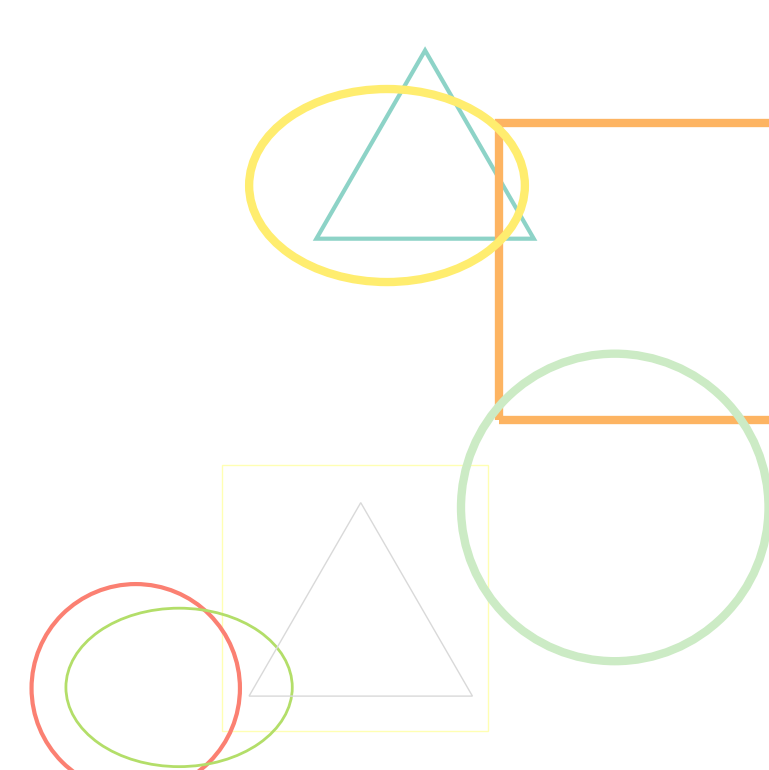[{"shape": "triangle", "thickness": 1.5, "radius": 0.81, "center": [0.552, 0.772]}, {"shape": "square", "thickness": 0.5, "radius": 0.86, "center": [0.46, 0.224]}, {"shape": "circle", "thickness": 1.5, "radius": 0.68, "center": [0.176, 0.106]}, {"shape": "square", "thickness": 3, "radius": 0.96, "center": [0.841, 0.647]}, {"shape": "oval", "thickness": 1, "radius": 0.73, "center": [0.233, 0.107]}, {"shape": "triangle", "thickness": 0.5, "radius": 0.84, "center": [0.468, 0.18]}, {"shape": "circle", "thickness": 3, "radius": 1.0, "center": [0.798, 0.341]}, {"shape": "oval", "thickness": 3, "radius": 0.9, "center": [0.503, 0.759]}]